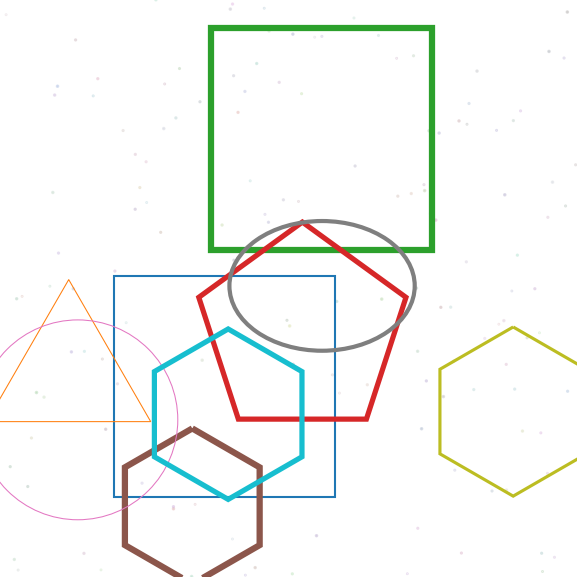[{"shape": "square", "thickness": 1, "radius": 0.96, "center": [0.389, 0.33]}, {"shape": "triangle", "thickness": 0.5, "radius": 0.82, "center": [0.119, 0.351]}, {"shape": "square", "thickness": 3, "radius": 0.96, "center": [0.557, 0.759]}, {"shape": "pentagon", "thickness": 2.5, "radius": 0.94, "center": [0.524, 0.426]}, {"shape": "hexagon", "thickness": 3, "radius": 0.67, "center": [0.333, 0.123]}, {"shape": "circle", "thickness": 0.5, "radius": 0.87, "center": [0.135, 0.272]}, {"shape": "oval", "thickness": 2, "radius": 0.8, "center": [0.558, 0.504]}, {"shape": "hexagon", "thickness": 1.5, "radius": 0.73, "center": [0.889, 0.286]}, {"shape": "hexagon", "thickness": 2.5, "radius": 0.74, "center": [0.395, 0.282]}]